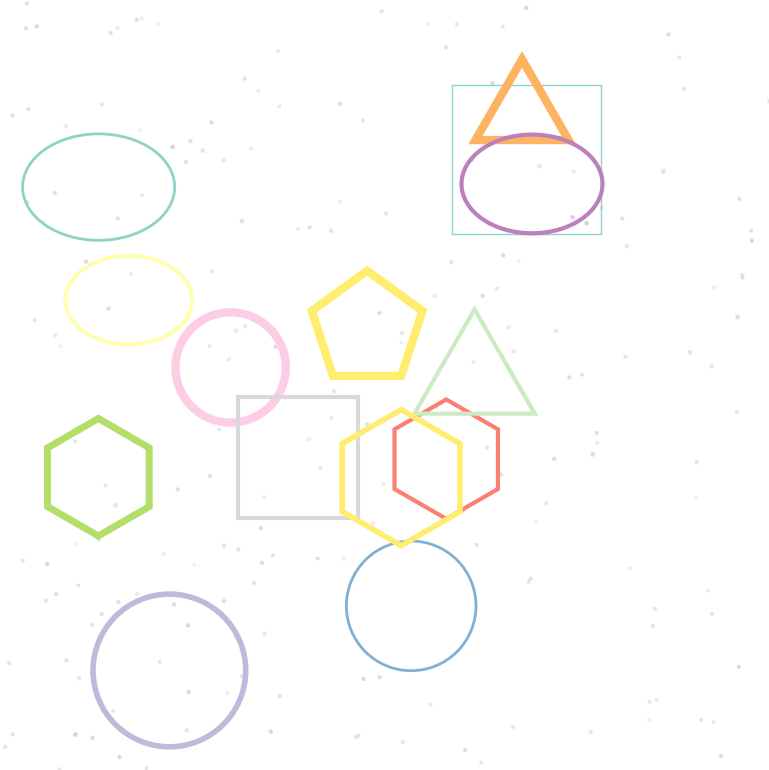[{"shape": "oval", "thickness": 1, "radius": 0.49, "center": [0.128, 0.757]}, {"shape": "square", "thickness": 0.5, "radius": 0.48, "center": [0.684, 0.793]}, {"shape": "oval", "thickness": 1.5, "radius": 0.41, "center": [0.167, 0.61]}, {"shape": "circle", "thickness": 2, "radius": 0.5, "center": [0.22, 0.129]}, {"shape": "hexagon", "thickness": 1.5, "radius": 0.39, "center": [0.58, 0.404]}, {"shape": "circle", "thickness": 1, "radius": 0.42, "center": [0.534, 0.213]}, {"shape": "triangle", "thickness": 3, "radius": 0.35, "center": [0.678, 0.853]}, {"shape": "hexagon", "thickness": 2.5, "radius": 0.38, "center": [0.128, 0.38]}, {"shape": "circle", "thickness": 3, "radius": 0.36, "center": [0.3, 0.523]}, {"shape": "square", "thickness": 1.5, "radius": 0.39, "center": [0.388, 0.406]}, {"shape": "oval", "thickness": 1.5, "radius": 0.46, "center": [0.691, 0.761]}, {"shape": "triangle", "thickness": 1.5, "radius": 0.45, "center": [0.616, 0.508]}, {"shape": "hexagon", "thickness": 2, "radius": 0.44, "center": [0.521, 0.38]}, {"shape": "pentagon", "thickness": 3, "radius": 0.38, "center": [0.477, 0.573]}]